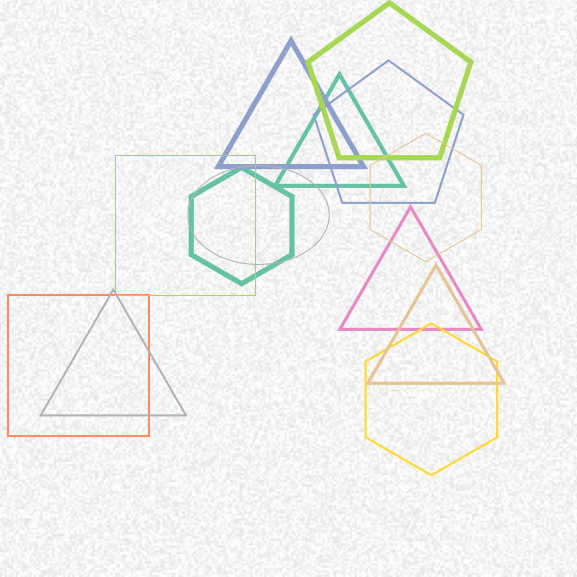[{"shape": "triangle", "thickness": 2, "radius": 0.64, "center": [0.588, 0.742]}, {"shape": "hexagon", "thickness": 2.5, "radius": 0.5, "center": [0.418, 0.609]}, {"shape": "square", "thickness": 1, "radius": 0.61, "center": [0.136, 0.366]}, {"shape": "triangle", "thickness": 2.5, "radius": 0.73, "center": [0.504, 0.783]}, {"shape": "pentagon", "thickness": 1, "radius": 0.68, "center": [0.673, 0.758]}, {"shape": "triangle", "thickness": 1.5, "radius": 0.71, "center": [0.711, 0.5]}, {"shape": "pentagon", "thickness": 2.5, "radius": 0.74, "center": [0.674, 0.846]}, {"shape": "square", "thickness": 0.5, "radius": 0.61, "center": [0.32, 0.61]}, {"shape": "hexagon", "thickness": 1, "radius": 0.66, "center": [0.747, 0.308]}, {"shape": "triangle", "thickness": 1.5, "radius": 0.68, "center": [0.755, 0.404]}, {"shape": "hexagon", "thickness": 0.5, "radius": 0.56, "center": [0.737, 0.657]}, {"shape": "triangle", "thickness": 1, "radius": 0.73, "center": [0.196, 0.352]}, {"shape": "oval", "thickness": 0.5, "radius": 0.61, "center": [0.448, 0.627]}]